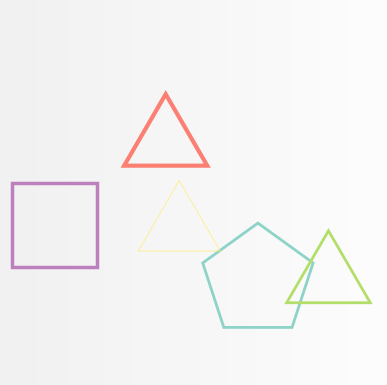[{"shape": "pentagon", "thickness": 2, "radius": 0.75, "center": [0.666, 0.271]}, {"shape": "triangle", "thickness": 3, "radius": 0.62, "center": [0.428, 0.632]}, {"shape": "triangle", "thickness": 2, "radius": 0.62, "center": [0.848, 0.276]}, {"shape": "square", "thickness": 2.5, "radius": 0.54, "center": [0.141, 0.416]}, {"shape": "triangle", "thickness": 0.5, "radius": 0.61, "center": [0.463, 0.409]}]